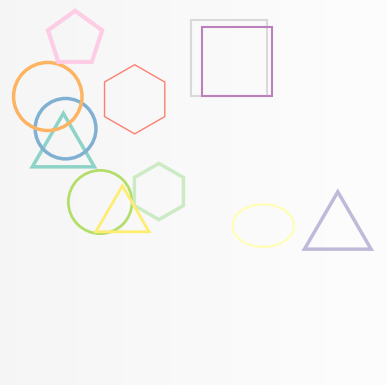[{"shape": "triangle", "thickness": 2.5, "radius": 0.46, "center": [0.164, 0.613]}, {"shape": "oval", "thickness": 1.5, "radius": 0.4, "center": [0.679, 0.414]}, {"shape": "triangle", "thickness": 2.5, "radius": 0.5, "center": [0.872, 0.403]}, {"shape": "hexagon", "thickness": 1, "radius": 0.45, "center": [0.348, 0.742]}, {"shape": "circle", "thickness": 2.5, "radius": 0.39, "center": [0.169, 0.666]}, {"shape": "circle", "thickness": 2.5, "radius": 0.44, "center": [0.123, 0.749]}, {"shape": "circle", "thickness": 2, "radius": 0.41, "center": [0.259, 0.475]}, {"shape": "pentagon", "thickness": 3, "radius": 0.37, "center": [0.194, 0.899]}, {"shape": "square", "thickness": 1.5, "radius": 0.49, "center": [0.59, 0.849]}, {"shape": "square", "thickness": 1.5, "radius": 0.45, "center": [0.612, 0.84]}, {"shape": "hexagon", "thickness": 2.5, "radius": 0.36, "center": [0.41, 0.503]}, {"shape": "triangle", "thickness": 2, "radius": 0.4, "center": [0.316, 0.438]}]